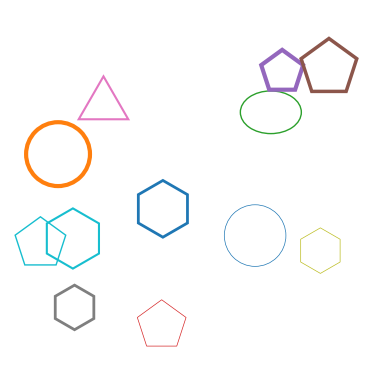[{"shape": "hexagon", "thickness": 2, "radius": 0.37, "center": [0.423, 0.458]}, {"shape": "circle", "thickness": 0.5, "radius": 0.4, "center": [0.663, 0.388]}, {"shape": "circle", "thickness": 3, "radius": 0.41, "center": [0.151, 0.6]}, {"shape": "oval", "thickness": 1, "radius": 0.4, "center": [0.703, 0.708]}, {"shape": "pentagon", "thickness": 0.5, "radius": 0.33, "center": [0.42, 0.155]}, {"shape": "pentagon", "thickness": 3, "radius": 0.29, "center": [0.733, 0.813]}, {"shape": "pentagon", "thickness": 2.5, "radius": 0.38, "center": [0.854, 0.824]}, {"shape": "triangle", "thickness": 1.5, "radius": 0.37, "center": [0.269, 0.727]}, {"shape": "hexagon", "thickness": 2, "radius": 0.29, "center": [0.194, 0.201]}, {"shape": "hexagon", "thickness": 0.5, "radius": 0.3, "center": [0.832, 0.349]}, {"shape": "hexagon", "thickness": 1.5, "radius": 0.39, "center": [0.189, 0.381]}, {"shape": "pentagon", "thickness": 1, "radius": 0.35, "center": [0.105, 0.368]}]